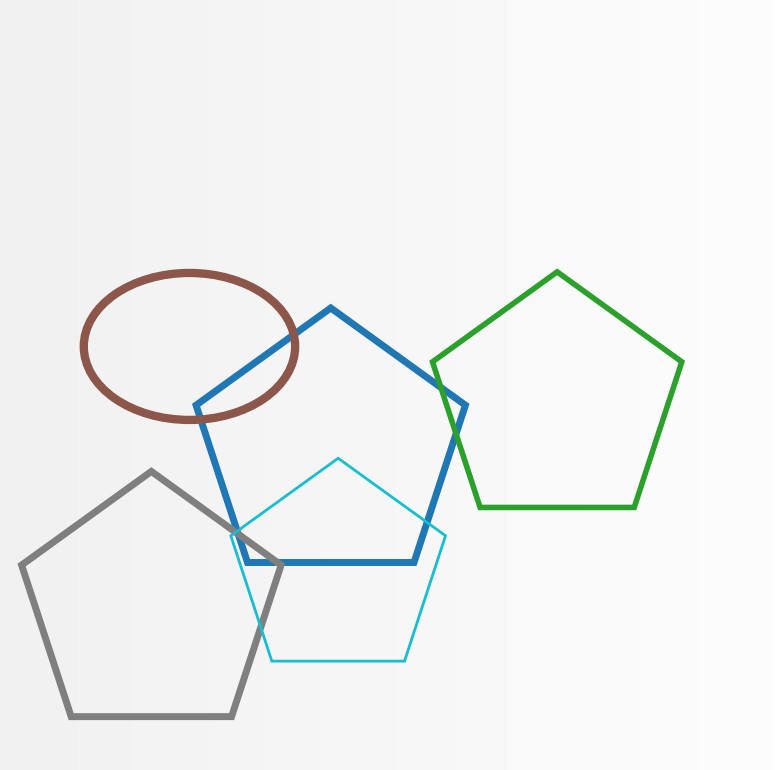[{"shape": "pentagon", "thickness": 2.5, "radius": 0.91, "center": [0.427, 0.417]}, {"shape": "pentagon", "thickness": 2, "radius": 0.85, "center": [0.719, 0.478]}, {"shape": "oval", "thickness": 3, "radius": 0.68, "center": [0.244, 0.55]}, {"shape": "pentagon", "thickness": 2.5, "radius": 0.88, "center": [0.195, 0.212]}, {"shape": "pentagon", "thickness": 1, "radius": 0.73, "center": [0.436, 0.259]}]